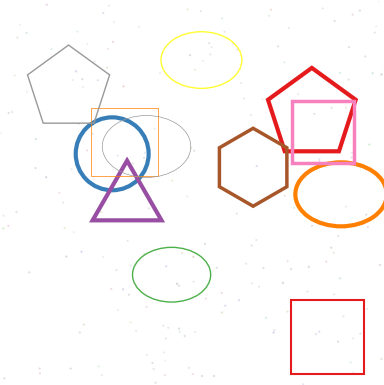[{"shape": "pentagon", "thickness": 3, "radius": 0.6, "center": [0.81, 0.704]}, {"shape": "square", "thickness": 1.5, "radius": 0.48, "center": [0.851, 0.124]}, {"shape": "circle", "thickness": 3, "radius": 0.47, "center": [0.291, 0.601]}, {"shape": "oval", "thickness": 1, "radius": 0.51, "center": [0.446, 0.286]}, {"shape": "triangle", "thickness": 3, "radius": 0.52, "center": [0.33, 0.479]}, {"shape": "square", "thickness": 0.5, "radius": 0.44, "center": [0.324, 0.631]}, {"shape": "oval", "thickness": 3, "radius": 0.59, "center": [0.886, 0.495]}, {"shape": "oval", "thickness": 1, "radius": 0.53, "center": [0.523, 0.844]}, {"shape": "hexagon", "thickness": 2.5, "radius": 0.51, "center": [0.658, 0.566]}, {"shape": "square", "thickness": 2.5, "radius": 0.4, "center": [0.839, 0.658]}, {"shape": "pentagon", "thickness": 1, "radius": 0.56, "center": [0.178, 0.771]}, {"shape": "oval", "thickness": 0.5, "radius": 0.57, "center": [0.381, 0.62]}]